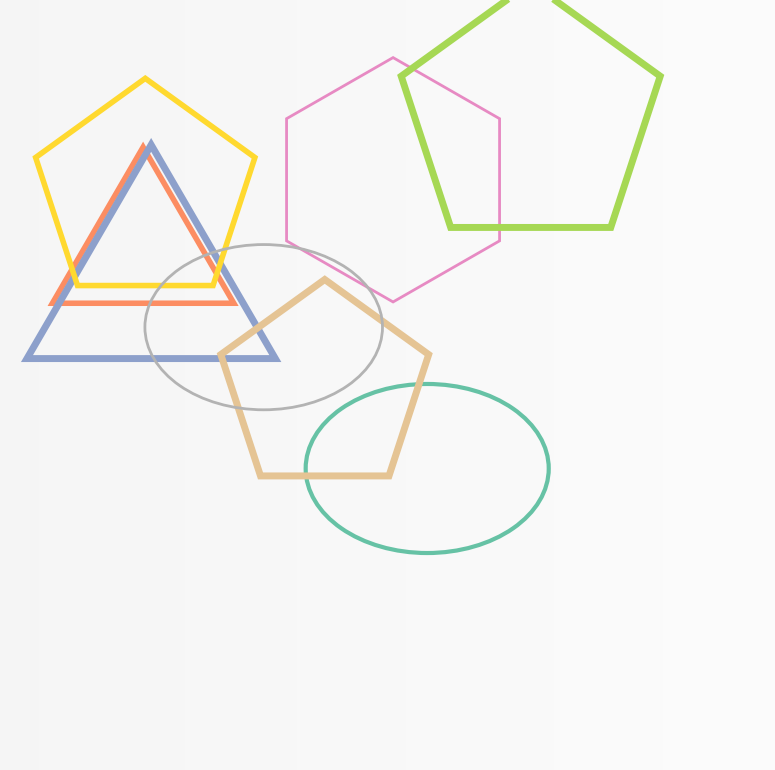[{"shape": "oval", "thickness": 1.5, "radius": 0.78, "center": [0.551, 0.392]}, {"shape": "triangle", "thickness": 2, "radius": 0.68, "center": [0.185, 0.674]}, {"shape": "triangle", "thickness": 2.5, "radius": 0.93, "center": [0.195, 0.627]}, {"shape": "hexagon", "thickness": 1, "radius": 0.79, "center": [0.507, 0.767]}, {"shape": "pentagon", "thickness": 2.5, "radius": 0.88, "center": [0.685, 0.847]}, {"shape": "pentagon", "thickness": 2, "radius": 0.74, "center": [0.187, 0.749]}, {"shape": "pentagon", "thickness": 2.5, "radius": 0.71, "center": [0.419, 0.496]}, {"shape": "oval", "thickness": 1, "radius": 0.77, "center": [0.34, 0.575]}]